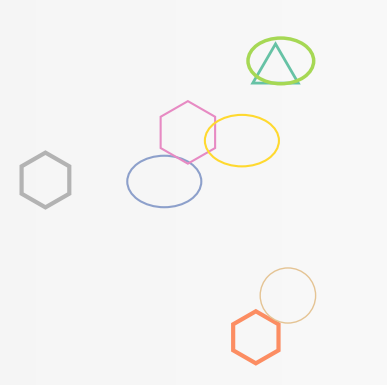[{"shape": "triangle", "thickness": 2, "radius": 0.34, "center": [0.711, 0.818]}, {"shape": "hexagon", "thickness": 3, "radius": 0.34, "center": [0.66, 0.124]}, {"shape": "oval", "thickness": 1.5, "radius": 0.48, "center": [0.424, 0.529]}, {"shape": "hexagon", "thickness": 1.5, "radius": 0.41, "center": [0.485, 0.656]}, {"shape": "oval", "thickness": 2.5, "radius": 0.42, "center": [0.725, 0.842]}, {"shape": "oval", "thickness": 1.5, "radius": 0.48, "center": [0.624, 0.635]}, {"shape": "circle", "thickness": 1, "radius": 0.36, "center": [0.743, 0.232]}, {"shape": "hexagon", "thickness": 3, "radius": 0.36, "center": [0.117, 0.532]}]